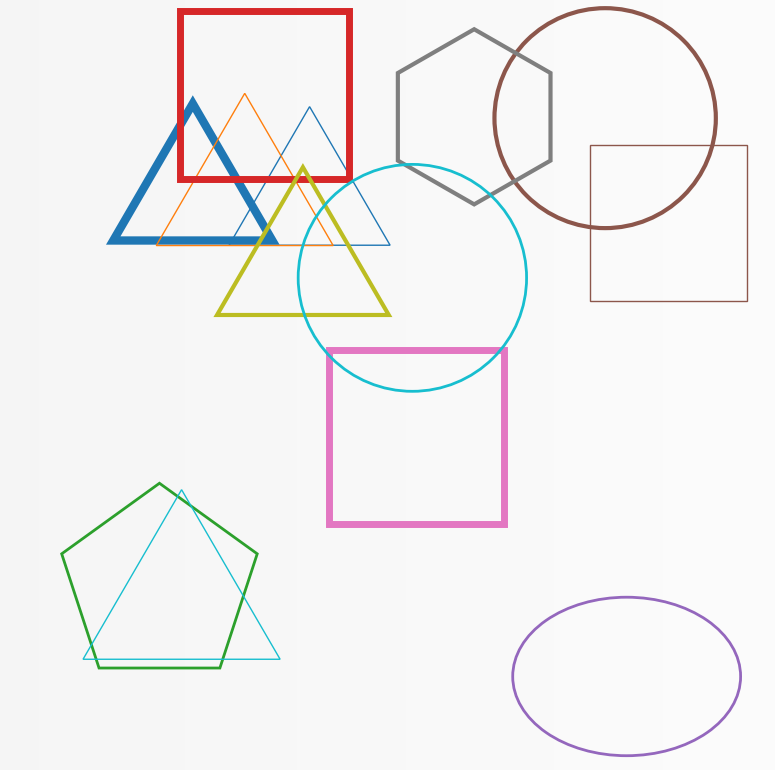[{"shape": "triangle", "thickness": 0.5, "radius": 0.6, "center": [0.399, 0.742]}, {"shape": "triangle", "thickness": 3, "radius": 0.59, "center": [0.249, 0.747]}, {"shape": "triangle", "thickness": 0.5, "radius": 0.66, "center": [0.316, 0.747]}, {"shape": "pentagon", "thickness": 1, "radius": 0.66, "center": [0.206, 0.24]}, {"shape": "square", "thickness": 2.5, "radius": 0.54, "center": [0.342, 0.877]}, {"shape": "oval", "thickness": 1, "radius": 0.74, "center": [0.809, 0.121]}, {"shape": "square", "thickness": 0.5, "radius": 0.51, "center": [0.862, 0.711]}, {"shape": "circle", "thickness": 1.5, "radius": 0.71, "center": [0.781, 0.847]}, {"shape": "square", "thickness": 2.5, "radius": 0.57, "center": [0.537, 0.432]}, {"shape": "hexagon", "thickness": 1.5, "radius": 0.57, "center": [0.612, 0.848]}, {"shape": "triangle", "thickness": 1.5, "radius": 0.64, "center": [0.391, 0.655]}, {"shape": "circle", "thickness": 1, "radius": 0.74, "center": [0.532, 0.639]}, {"shape": "triangle", "thickness": 0.5, "radius": 0.73, "center": [0.234, 0.217]}]